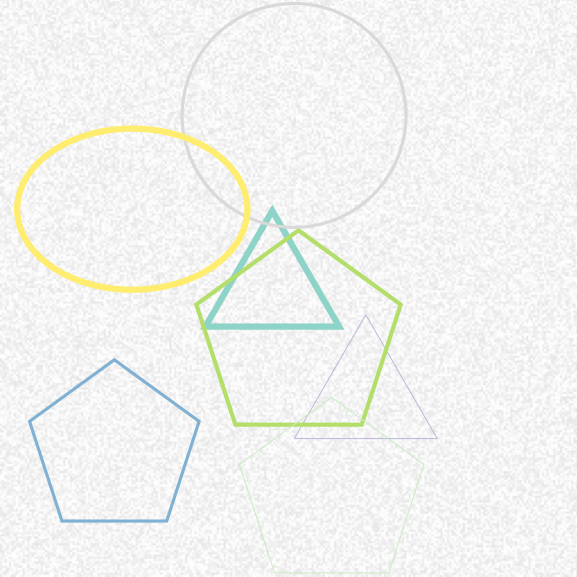[{"shape": "triangle", "thickness": 3, "radius": 0.67, "center": [0.472, 0.5]}, {"shape": "triangle", "thickness": 0.5, "radius": 0.71, "center": [0.633, 0.311]}, {"shape": "pentagon", "thickness": 1.5, "radius": 0.77, "center": [0.198, 0.222]}, {"shape": "pentagon", "thickness": 2, "radius": 0.93, "center": [0.517, 0.414]}, {"shape": "circle", "thickness": 1.5, "radius": 0.97, "center": [0.509, 0.799]}, {"shape": "pentagon", "thickness": 0.5, "radius": 0.84, "center": [0.574, 0.143]}, {"shape": "oval", "thickness": 3, "radius": 1.0, "center": [0.229, 0.637]}]